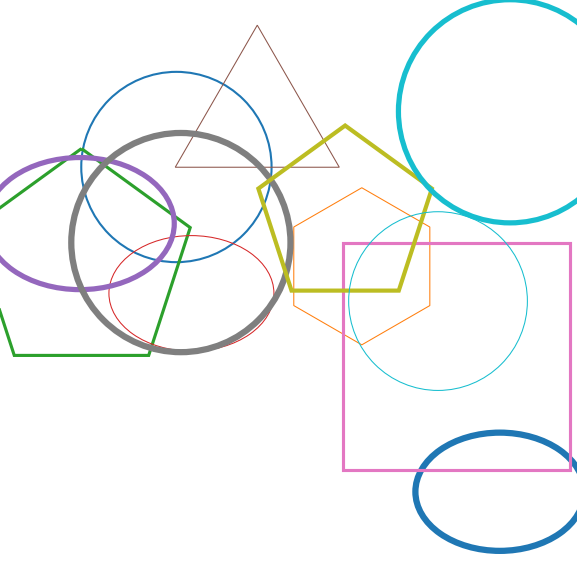[{"shape": "oval", "thickness": 3, "radius": 0.73, "center": [0.866, 0.148]}, {"shape": "circle", "thickness": 1, "radius": 0.82, "center": [0.305, 0.71]}, {"shape": "hexagon", "thickness": 0.5, "radius": 0.68, "center": [0.626, 0.538]}, {"shape": "pentagon", "thickness": 1.5, "radius": 0.99, "center": [0.141, 0.544]}, {"shape": "oval", "thickness": 0.5, "radius": 0.71, "center": [0.331, 0.491]}, {"shape": "oval", "thickness": 2.5, "radius": 0.82, "center": [0.138, 0.612]}, {"shape": "triangle", "thickness": 0.5, "radius": 0.82, "center": [0.445, 0.792]}, {"shape": "square", "thickness": 1.5, "radius": 0.98, "center": [0.791, 0.382]}, {"shape": "circle", "thickness": 3, "radius": 0.95, "center": [0.313, 0.579]}, {"shape": "pentagon", "thickness": 2, "radius": 0.79, "center": [0.598, 0.624]}, {"shape": "circle", "thickness": 0.5, "radius": 0.77, "center": [0.758, 0.478]}, {"shape": "circle", "thickness": 2.5, "radius": 0.97, "center": [0.883, 0.806]}]